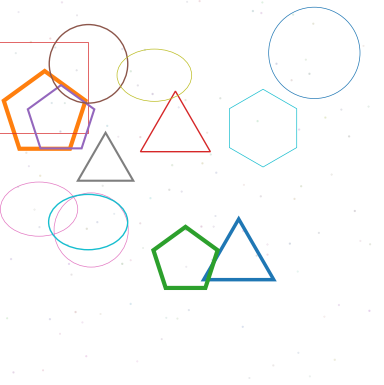[{"shape": "triangle", "thickness": 2.5, "radius": 0.53, "center": [0.62, 0.326]}, {"shape": "circle", "thickness": 0.5, "radius": 0.59, "center": [0.816, 0.863]}, {"shape": "pentagon", "thickness": 3, "radius": 0.56, "center": [0.116, 0.704]}, {"shape": "pentagon", "thickness": 3, "radius": 0.44, "center": [0.482, 0.323]}, {"shape": "triangle", "thickness": 1, "radius": 0.52, "center": [0.456, 0.658]}, {"shape": "square", "thickness": 0.5, "radius": 0.59, "center": [0.111, 0.774]}, {"shape": "pentagon", "thickness": 1.5, "radius": 0.45, "center": [0.159, 0.688]}, {"shape": "circle", "thickness": 1, "radius": 0.51, "center": [0.23, 0.834]}, {"shape": "oval", "thickness": 0.5, "radius": 0.5, "center": [0.101, 0.457]}, {"shape": "circle", "thickness": 0.5, "radius": 0.48, "center": [0.237, 0.403]}, {"shape": "triangle", "thickness": 1.5, "radius": 0.42, "center": [0.274, 0.572]}, {"shape": "oval", "thickness": 0.5, "radius": 0.48, "center": [0.401, 0.805]}, {"shape": "oval", "thickness": 1, "radius": 0.51, "center": [0.229, 0.423]}, {"shape": "hexagon", "thickness": 0.5, "radius": 0.5, "center": [0.683, 0.667]}]